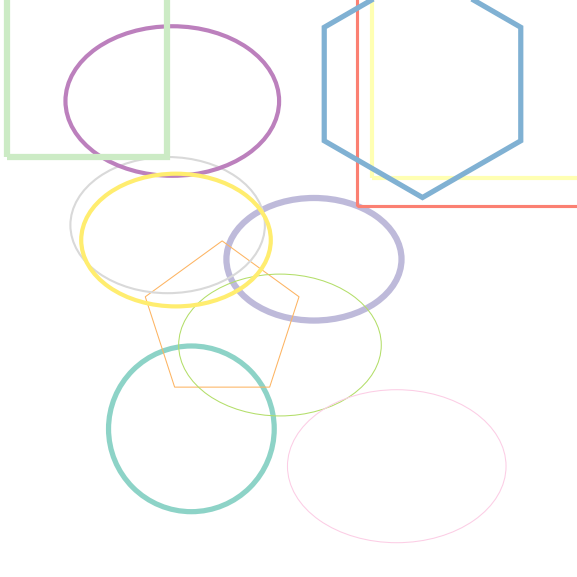[{"shape": "circle", "thickness": 2.5, "radius": 0.72, "center": [0.331, 0.257]}, {"shape": "square", "thickness": 2, "radius": 0.97, "center": [0.839, 0.886]}, {"shape": "oval", "thickness": 3, "radius": 0.76, "center": [0.544, 0.55]}, {"shape": "square", "thickness": 1.5, "radius": 0.96, "center": [0.811, 0.835]}, {"shape": "hexagon", "thickness": 2.5, "radius": 0.98, "center": [0.732, 0.854]}, {"shape": "pentagon", "thickness": 0.5, "radius": 0.7, "center": [0.385, 0.442]}, {"shape": "oval", "thickness": 0.5, "radius": 0.88, "center": [0.485, 0.402]}, {"shape": "oval", "thickness": 0.5, "radius": 0.95, "center": [0.687, 0.192]}, {"shape": "oval", "thickness": 1, "radius": 0.84, "center": [0.29, 0.609]}, {"shape": "oval", "thickness": 2, "radius": 0.92, "center": [0.298, 0.824]}, {"shape": "square", "thickness": 3, "radius": 0.69, "center": [0.151, 0.865]}, {"shape": "oval", "thickness": 2, "radius": 0.82, "center": [0.305, 0.583]}]